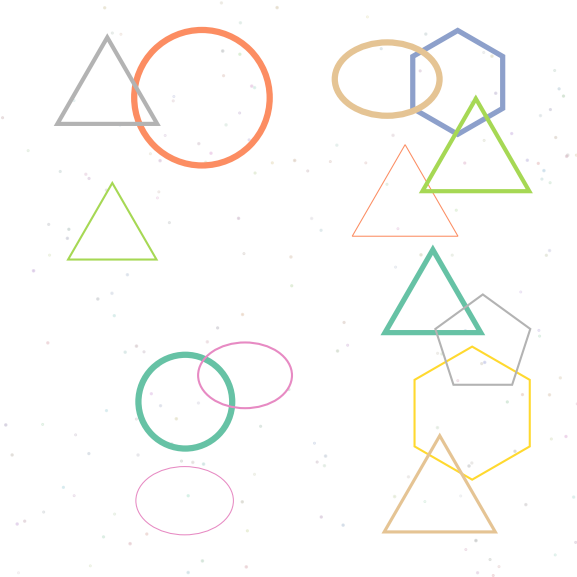[{"shape": "triangle", "thickness": 2.5, "radius": 0.48, "center": [0.75, 0.471]}, {"shape": "circle", "thickness": 3, "radius": 0.41, "center": [0.321, 0.304]}, {"shape": "circle", "thickness": 3, "radius": 0.59, "center": [0.35, 0.83]}, {"shape": "triangle", "thickness": 0.5, "radius": 0.53, "center": [0.701, 0.643]}, {"shape": "hexagon", "thickness": 2.5, "radius": 0.45, "center": [0.793, 0.856]}, {"shape": "oval", "thickness": 1, "radius": 0.41, "center": [0.424, 0.349]}, {"shape": "oval", "thickness": 0.5, "radius": 0.42, "center": [0.32, 0.132]}, {"shape": "triangle", "thickness": 2, "radius": 0.53, "center": [0.824, 0.721]}, {"shape": "triangle", "thickness": 1, "radius": 0.44, "center": [0.194, 0.594]}, {"shape": "hexagon", "thickness": 1, "radius": 0.58, "center": [0.818, 0.284]}, {"shape": "triangle", "thickness": 1.5, "radius": 0.56, "center": [0.761, 0.134]}, {"shape": "oval", "thickness": 3, "radius": 0.45, "center": [0.67, 0.862]}, {"shape": "pentagon", "thickness": 1, "radius": 0.43, "center": [0.836, 0.403]}, {"shape": "triangle", "thickness": 2, "radius": 0.5, "center": [0.186, 0.835]}]